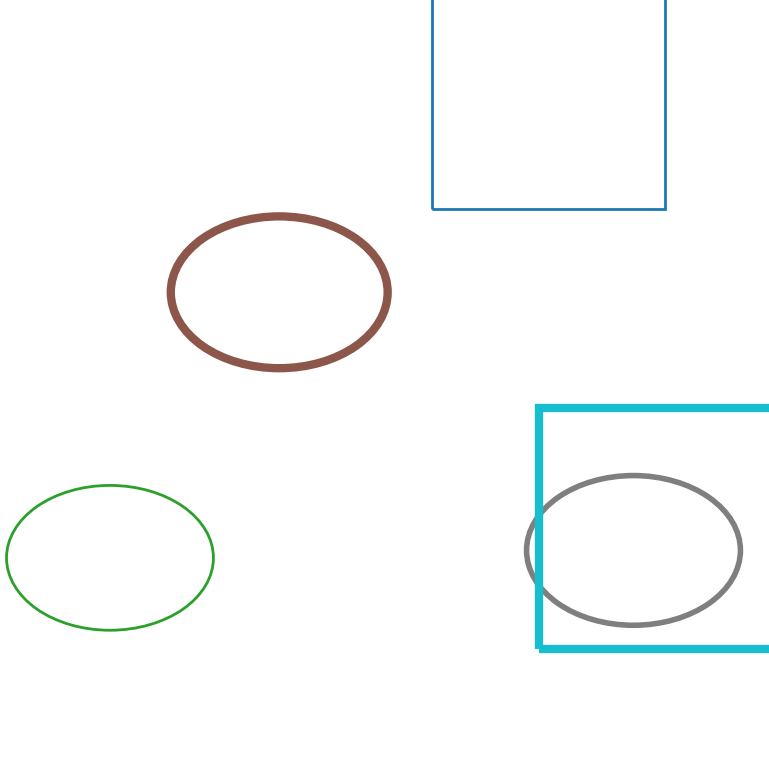[{"shape": "square", "thickness": 1, "radius": 0.76, "center": [0.713, 0.88]}, {"shape": "oval", "thickness": 1, "radius": 0.67, "center": [0.143, 0.276]}, {"shape": "oval", "thickness": 3, "radius": 0.7, "center": [0.363, 0.62]}, {"shape": "oval", "thickness": 2, "radius": 0.69, "center": [0.823, 0.285]}, {"shape": "square", "thickness": 3, "radius": 0.78, "center": [0.856, 0.314]}]